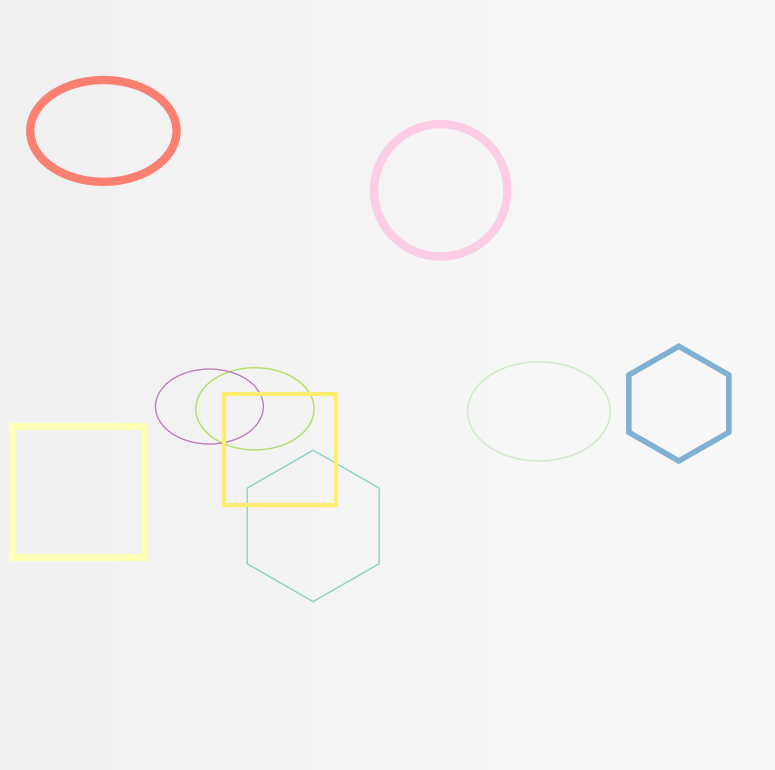[{"shape": "hexagon", "thickness": 0.5, "radius": 0.49, "center": [0.404, 0.317]}, {"shape": "square", "thickness": 2.5, "radius": 0.43, "center": [0.1, 0.362]}, {"shape": "oval", "thickness": 3, "radius": 0.47, "center": [0.133, 0.83]}, {"shape": "hexagon", "thickness": 2, "radius": 0.37, "center": [0.876, 0.476]}, {"shape": "oval", "thickness": 0.5, "radius": 0.38, "center": [0.329, 0.469]}, {"shape": "circle", "thickness": 3, "radius": 0.43, "center": [0.569, 0.753]}, {"shape": "oval", "thickness": 0.5, "radius": 0.35, "center": [0.27, 0.472]}, {"shape": "oval", "thickness": 0.5, "radius": 0.46, "center": [0.695, 0.466]}, {"shape": "square", "thickness": 1.5, "radius": 0.36, "center": [0.361, 0.416]}]